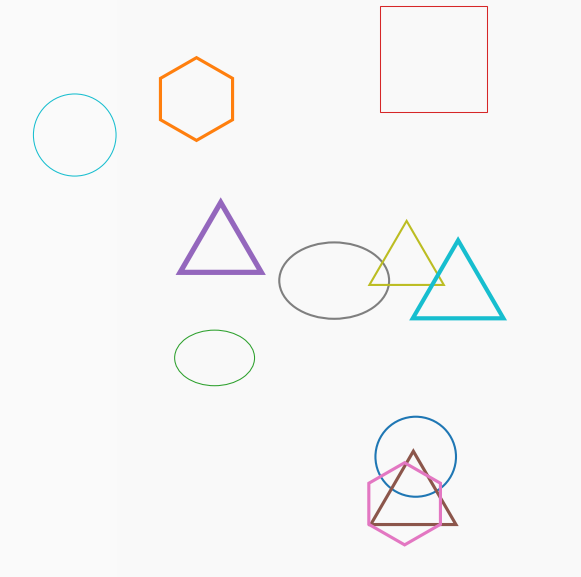[{"shape": "circle", "thickness": 1, "radius": 0.35, "center": [0.715, 0.208]}, {"shape": "hexagon", "thickness": 1.5, "radius": 0.36, "center": [0.338, 0.828]}, {"shape": "oval", "thickness": 0.5, "radius": 0.34, "center": [0.369, 0.379]}, {"shape": "square", "thickness": 0.5, "radius": 0.46, "center": [0.746, 0.896]}, {"shape": "triangle", "thickness": 2.5, "radius": 0.4, "center": [0.38, 0.568]}, {"shape": "triangle", "thickness": 1.5, "radius": 0.42, "center": [0.711, 0.133]}, {"shape": "hexagon", "thickness": 1.5, "radius": 0.36, "center": [0.696, 0.127]}, {"shape": "oval", "thickness": 1, "radius": 0.47, "center": [0.575, 0.513]}, {"shape": "triangle", "thickness": 1, "radius": 0.37, "center": [0.7, 0.543]}, {"shape": "circle", "thickness": 0.5, "radius": 0.36, "center": [0.129, 0.765]}, {"shape": "triangle", "thickness": 2, "radius": 0.45, "center": [0.788, 0.493]}]